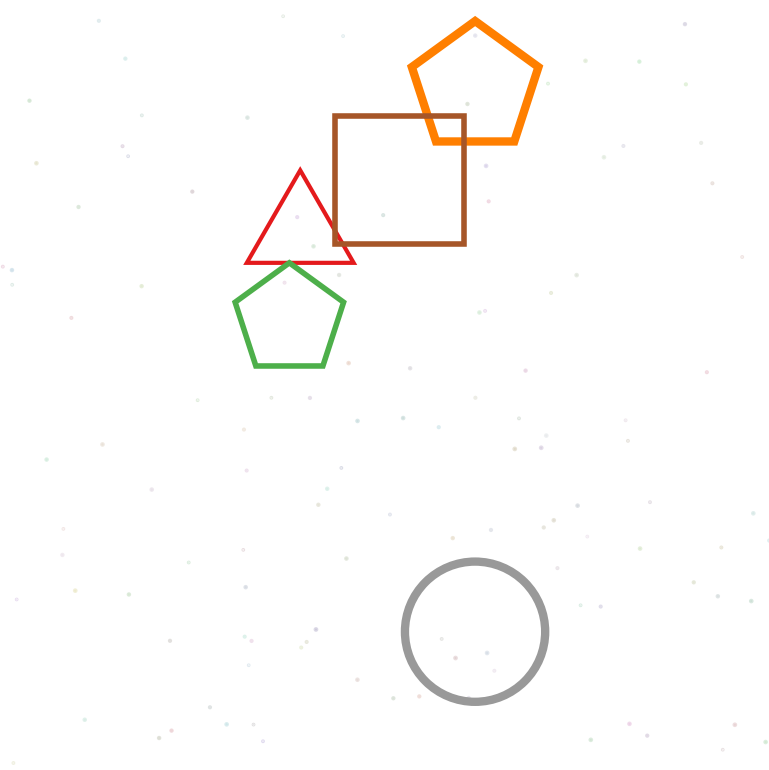[{"shape": "triangle", "thickness": 1.5, "radius": 0.4, "center": [0.39, 0.699]}, {"shape": "pentagon", "thickness": 2, "radius": 0.37, "center": [0.376, 0.585]}, {"shape": "pentagon", "thickness": 3, "radius": 0.43, "center": [0.617, 0.886]}, {"shape": "square", "thickness": 2, "radius": 0.42, "center": [0.518, 0.766]}, {"shape": "circle", "thickness": 3, "radius": 0.46, "center": [0.617, 0.18]}]